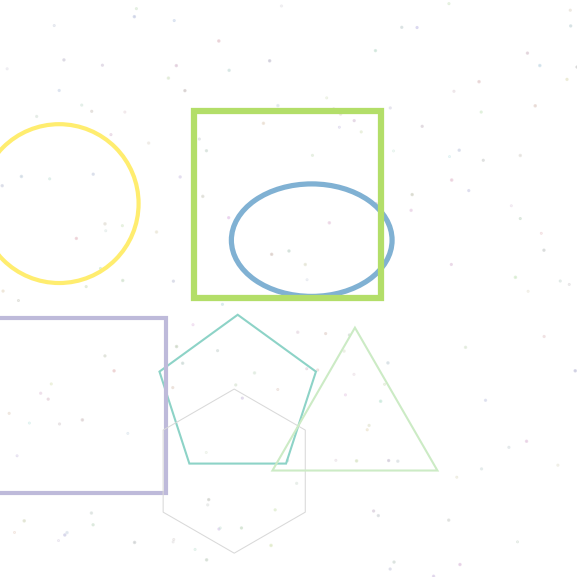[{"shape": "pentagon", "thickness": 1, "radius": 0.71, "center": [0.412, 0.312]}, {"shape": "square", "thickness": 2, "radius": 0.76, "center": [0.136, 0.297]}, {"shape": "oval", "thickness": 2.5, "radius": 0.7, "center": [0.54, 0.583]}, {"shape": "square", "thickness": 3, "radius": 0.81, "center": [0.497, 0.645]}, {"shape": "hexagon", "thickness": 0.5, "radius": 0.71, "center": [0.406, 0.183]}, {"shape": "triangle", "thickness": 1, "radius": 0.82, "center": [0.615, 0.267]}, {"shape": "circle", "thickness": 2, "radius": 0.69, "center": [0.102, 0.647]}]